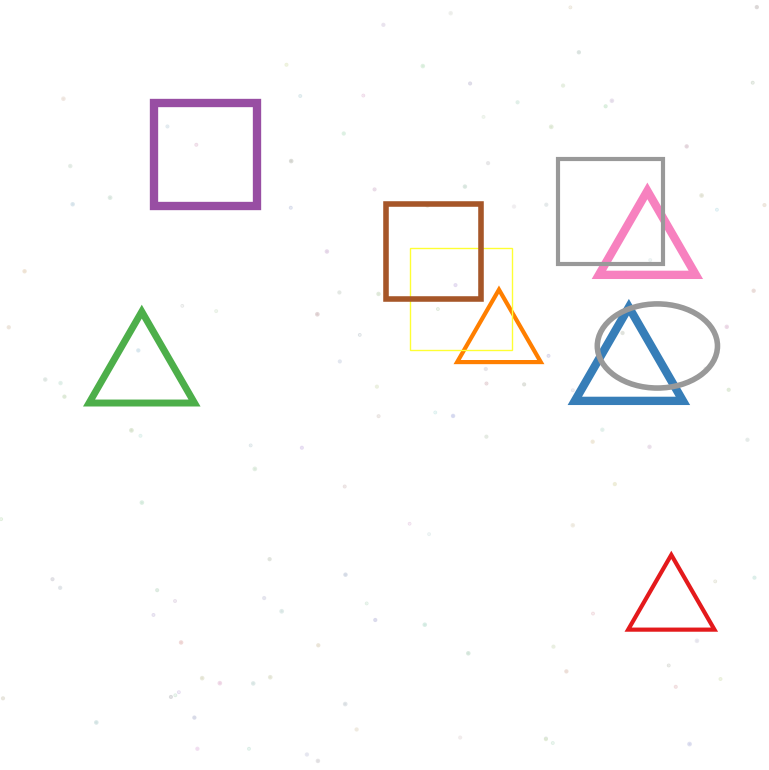[{"shape": "triangle", "thickness": 1.5, "radius": 0.32, "center": [0.872, 0.215]}, {"shape": "triangle", "thickness": 3, "radius": 0.41, "center": [0.817, 0.52]}, {"shape": "triangle", "thickness": 2.5, "radius": 0.4, "center": [0.184, 0.516]}, {"shape": "square", "thickness": 3, "radius": 0.34, "center": [0.267, 0.799]}, {"shape": "triangle", "thickness": 1.5, "radius": 0.31, "center": [0.648, 0.561]}, {"shape": "square", "thickness": 0.5, "radius": 0.33, "center": [0.599, 0.612]}, {"shape": "square", "thickness": 2, "radius": 0.31, "center": [0.563, 0.673]}, {"shape": "triangle", "thickness": 3, "radius": 0.36, "center": [0.841, 0.679]}, {"shape": "oval", "thickness": 2, "radius": 0.39, "center": [0.854, 0.551]}, {"shape": "square", "thickness": 1.5, "radius": 0.34, "center": [0.793, 0.725]}]